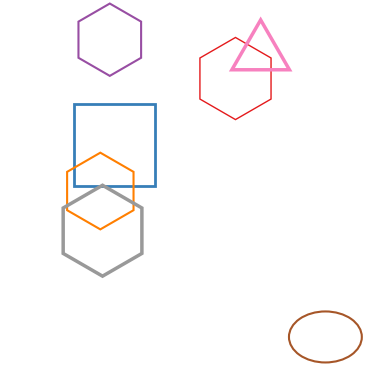[{"shape": "hexagon", "thickness": 1, "radius": 0.53, "center": [0.612, 0.796]}, {"shape": "square", "thickness": 2, "radius": 0.53, "center": [0.298, 0.624]}, {"shape": "hexagon", "thickness": 1.5, "radius": 0.47, "center": [0.285, 0.897]}, {"shape": "hexagon", "thickness": 1.5, "radius": 0.5, "center": [0.261, 0.504]}, {"shape": "oval", "thickness": 1.5, "radius": 0.47, "center": [0.845, 0.125]}, {"shape": "triangle", "thickness": 2.5, "radius": 0.43, "center": [0.677, 0.862]}, {"shape": "hexagon", "thickness": 2.5, "radius": 0.59, "center": [0.266, 0.401]}]